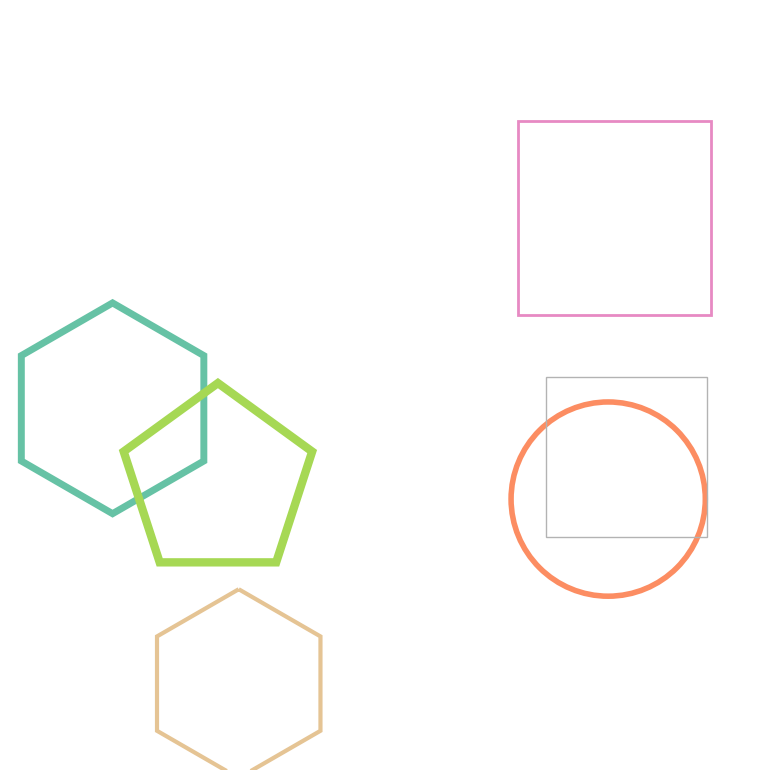[{"shape": "hexagon", "thickness": 2.5, "radius": 0.68, "center": [0.146, 0.47]}, {"shape": "circle", "thickness": 2, "radius": 0.63, "center": [0.79, 0.352]}, {"shape": "square", "thickness": 1, "radius": 0.63, "center": [0.798, 0.717]}, {"shape": "pentagon", "thickness": 3, "radius": 0.64, "center": [0.283, 0.374]}, {"shape": "hexagon", "thickness": 1.5, "radius": 0.61, "center": [0.31, 0.112]}, {"shape": "square", "thickness": 0.5, "radius": 0.52, "center": [0.813, 0.406]}]